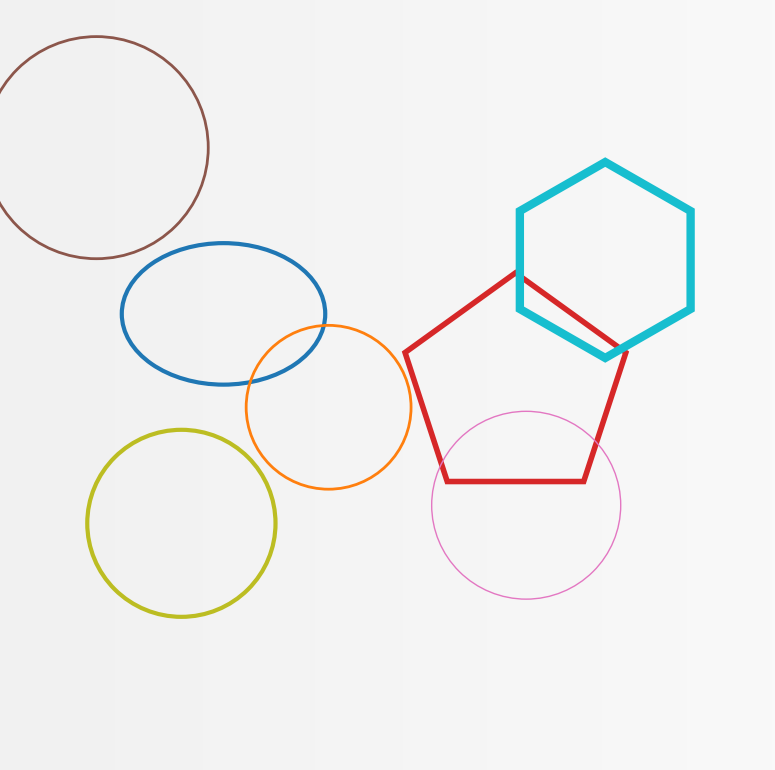[{"shape": "oval", "thickness": 1.5, "radius": 0.66, "center": [0.288, 0.592]}, {"shape": "circle", "thickness": 1, "radius": 0.53, "center": [0.424, 0.471]}, {"shape": "pentagon", "thickness": 2, "radius": 0.75, "center": [0.665, 0.496]}, {"shape": "circle", "thickness": 1, "radius": 0.72, "center": [0.124, 0.808]}, {"shape": "circle", "thickness": 0.5, "radius": 0.61, "center": [0.679, 0.344]}, {"shape": "circle", "thickness": 1.5, "radius": 0.61, "center": [0.234, 0.32]}, {"shape": "hexagon", "thickness": 3, "radius": 0.64, "center": [0.781, 0.662]}]